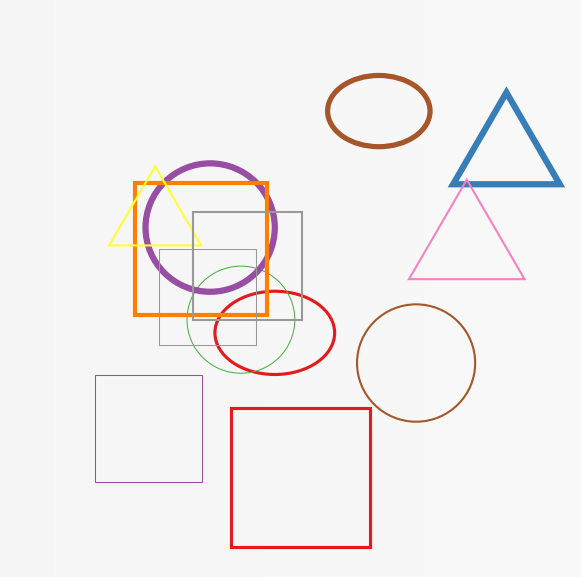[{"shape": "oval", "thickness": 1.5, "radius": 0.51, "center": [0.473, 0.423]}, {"shape": "square", "thickness": 1.5, "radius": 0.6, "center": [0.518, 0.172]}, {"shape": "triangle", "thickness": 3, "radius": 0.53, "center": [0.871, 0.733]}, {"shape": "circle", "thickness": 0.5, "radius": 0.46, "center": [0.414, 0.446]}, {"shape": "circle", "thickness": 3, "radius": 0.56, "center": [0.362, 0.605]}, {"shape": "square", "thickness": 0.5, "radius": 0.46, "center": [0.256, 0.258]}, {"shape": "square", "thickness": 2, "radius": 0.57, "center": [0.346, 0.568]}, {"shape": "triangle", "thickness": 1, "radius": 0.46, "center": [0.267, 0.62]}, {"shape": "circle", "thickness": 1, "radius": 0.51, "center": [0.716, 0.371]}, {"shape": "oval", "thickness": 2.5, "radius": 0.44, "center": [0.652, 0.807]}, {"shape": "triangle", "thickness": 1, "radius": 0.57, "center": [0.803, 0.573]}, {"shape": "square", "thickness": 1, "radius": 0.47, "center": [0.426, 0.538]}, {"shape": "square", "thickness": 0.5, "radius": 0.42, "center": [0.357, 0.484]}]